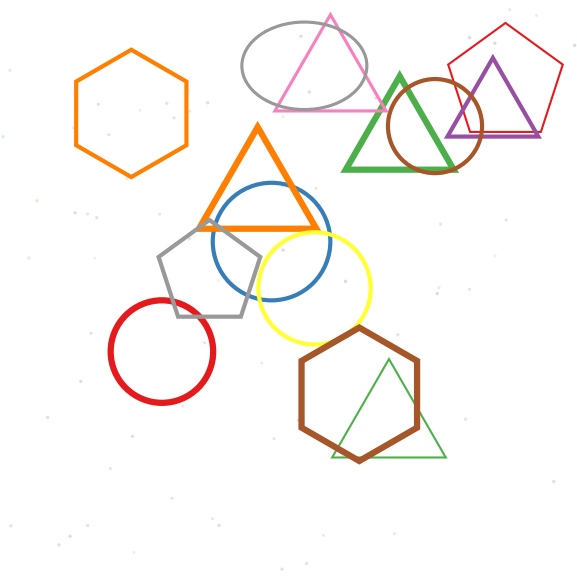[{"shape": "circle", "thickness": 3, "radius": 0.44, "center": [0.28, 0.39]}, {"shape": "pentagon", "thickness": 1, "radius": 0.52, "center": [0.875, 0.855]}, {"shape": "circle", "thickness": 2, "radius": 0.51, "center": [0.47, 0.581]}, {"shape": "triangle", "thickness": 1, "radius": 0.57, "center": [0.674, 0.264]}, {"shape": "triangle", "thickness": 3, "radius": 0.54, "center": [0.692, 0.759]}, {"shape": "triangle", "thickness": 2, "radius": 0.45, "center": [0.853, 0.808]}, {"shape": "hexagon", "thickness": 2, "radius": 0.55, "center": [0.227, 0.803]}, {"shape": "triangle", "thickness": 3, "radius": 0.59, "center": [0.446, 0.662]}, {"shape": "circle", "thickness": 2, "radius": 0.49, "center": [0.545, 0.5]}, {"shape": "circle", "thickness": 2, "radius": 0.41, "center": [0.753, 0.781]}, {"shape": "hexagon", "thickness": 3, "radius": 0.58, "center": [0.622, 0.316]}, {"shape": "triangle", "thickness": 1.5, "radius": 0.56, "center": [0.572, 0.863]}, {"shape": "oval", "thickness": 1.5, "radius": 0.54, "center": [0.527, 0.885]}, {"shape": "pentagon", "thickness": 2, "radius": 0.46, "center": [0.363, 0.526]}]